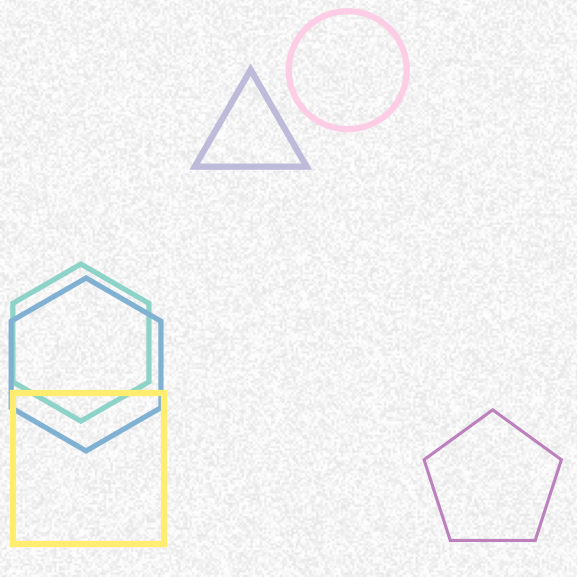[{"shape": "hexagon", "thickness": 2.5, "radius": 0.68, "center": [0.14, 0.406]}, {"shape": "triangle", "thickness": 3, "radius": 0.56, "center": [0.434, 0.766]}, {"shape": "hexagon", "thickness": 2.5, "radius": 0.75, "center": [0.149, 0.368]}, {"shape": "circle", "thickness": 3, "radius": 0.51, "center": [0.602, 0.878]}, {"shape": "pentagon", "thickness": 1.5, "radius": 0.63, "center": [0.853, 0.164]}, {"shape": "square", "thickness": 3, "radius": 0.65, "center": [0.153, 0.188]}]